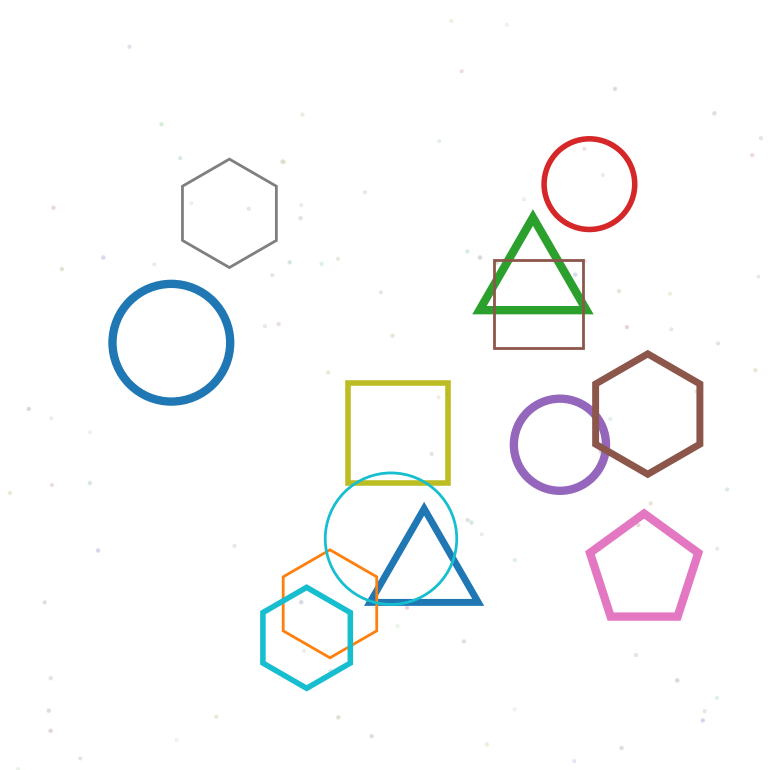[{"shape": "triangle", "thickness": 2.5, "radius": 0.41, "center": [0.551, 0.258]}, {"shape": "circle", "thickness": 3, "radius": 0.38, "center": [0.223, 0.555]}, {"shape": "hexagon", "thickness": 1, "radius": 0.35, "center": [0.429, 0.216]}, {"shape": "triangle", "thickness": 3, "radius": 0.4, "center": [0.692, 0.637]}, {"shape": "circle", "thickness": 2, "radius": 0.29, "center": [0.765, 0.761]}, {"shape": "circle", "thickness": 3, "radius": 0.3, "center": [0.727, 0.422]}, {"shape": "square", "thickness": 1, "radius": 0.29, "center": [0.699, 0.605]}, {"shape": "hexagon", "thickness": 2.5, "radius": 0.39, "center": [0.841, 0.462]}, {"shape": "pentagon", "thickness": 3, "radius": 0.37, "center": [0.837, 0.259]}, {"shape": "hexagon", "thickness": 1, "radius": 0.35, "center": [0.298, 0.723]}, {"shape": "square", "thickness": 2, "radius": 0.32, "center": [0.517, 0.438]}, {"shape": "circle", "thickness": 1, "radius": 0.43, "center": [0.508, 0.3]}, {"shape": "hexagon", "thickness": 2, "radius": 0.33, "center": [0.398, 0.172]}]